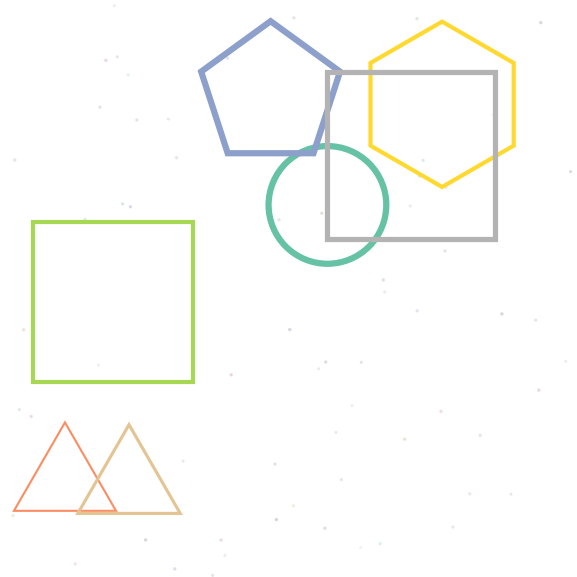[{"shape": "circle", "thickness": 3, "radius": 0.51, "center": [0.567, 0.644]}, {"shape": "triangle", "thickness": 1, "radius": 0.51, "center": [0.113, 0.166]}, {"shape": "pentagon", "thickness": 3, "radius": 0.63, "center": [0.469, 0.836]}, {"shape": "square", "thickness": 2, "radius": 0.69, "center": [0.196, 0.476]}, {"shape": "hexagon", "thickness": 2, "radius": 0.72, "center": [0.766, 0.819]}, {"shape": "triangle", "thickness": 1.5, "radius": 0.51, "center": [0.223, 0.161]}, {"shape": "square", "thickness": 2.5, "radius": 0.73, "center": [0.712, 0.73]}]